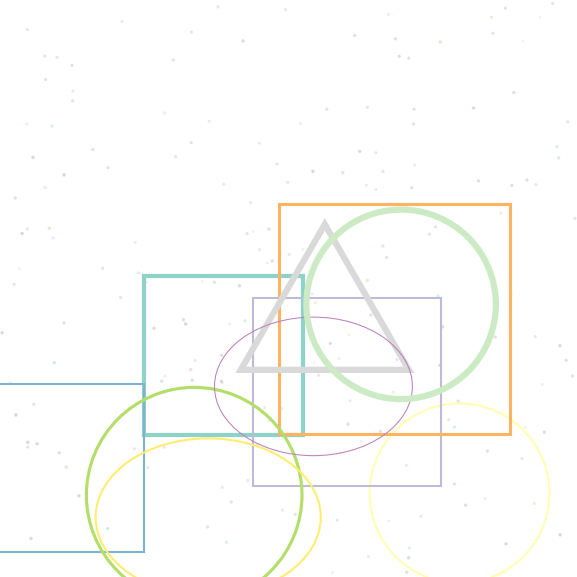[{"shape": "square", "thickness": 2, "radius": 0.69, "center": [0.387, 0.383]}, {"shape": "circle", "thickness": 1, "radius": 0.78, "center": [0.796, 0.145]}, {"shape": "square", "thickness": 1, "radius": 0.82, "center": [0.6, 0.321]}, {"shape": "square", "thickness": 1, "radius": 0.72, "center": [0.105, 0.189]}, {"shape": "square", "thickness": 1.5, "radius": 1.0, "center": [0.683, 0.447]}, {"shape": "circle", "thickness": 1.5, "radius": 0.93, "center": [0.336, 0.142]}, {"shape": "triangle", "thickness": 3, "radius": 0.84, "center": [0.562, 0.443]}, {"shape": "oval", "thickness": 0.5, "radius": 0.86, "center": [0.543, 0.33]}, {"shape": "circle", "thickness": 3, "radius": 0.82, "center": [0.695, 0.472]}, {"shape": "oval", "thickness": 1, "radius": 0.97, "center": [0.361, 0.104]}]